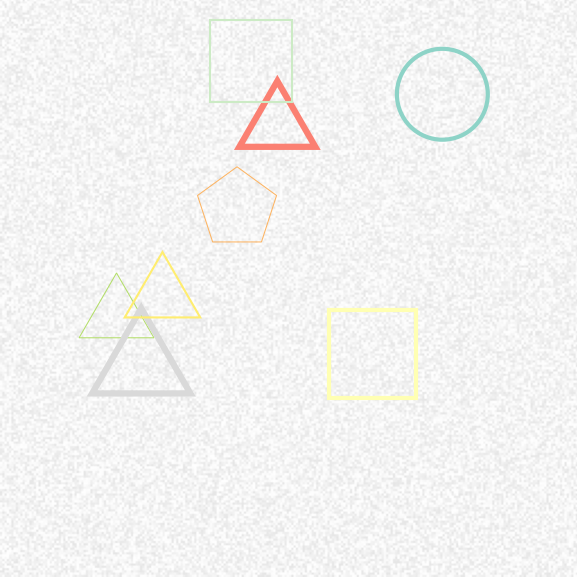[{"shape": "circle", "thickness": 2, "radius": 0.39, "center": [0.766, 0.836]}, {"shape": "square", "thickness": 2, "radius": 0.38, "center": [0.645, 0.386]}, {"shape": "triangle", "thickness": 3, "radius": 0.38, "center": [0.48, 0.783]}, {"shape": "pentagon", "thickness": 0.5, "radius": 0.36, "center": [0.41, 0.638]}, {"shape": "triangle", "thickness": 0.5, "radius": 0.37, "center": [0.202, 0.452]}, {"shape": "triangle", "thickness": 3, "radius": 0.49, "center": [0.245, 0.367]}, {"shape": "square", "thickness": 1, "radius": 0.35, "center": [0.435, 0.893]}, {"shape": "triangle", "thickness": 1, "radius": 0.38, "center": [0.281, 0.487]}]